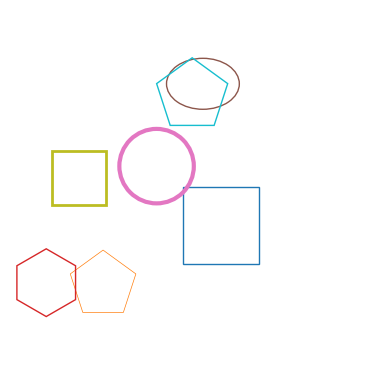[{"shape": "square", "thickness": 1, "radius": 0.5, "center": [0.573, 0.414]}, {"shape": "pentagon", "thickness": 0.5, "radius": 0.45, "center": [0.268, 0.261]}, {"shape": "hexagon", "thickness": 1, "radius": 0.44, "center": [0.12, 0.266]}, {"shape": "oval", "thickness": 1, "radius": 0.47, "center": [0.527, 0.782]}, {"shape": "circle", "thickness": 3, "radius": 0.48, "center": [0.407, 0.568]}, {"shape": "square", "thickness": 2, "radius": 0.35, "center": [0.205, 0.538]}, {"shape": "pentagon", "thickness": 1, "radius": 0.49, "center": [0.499, 0.753]}]